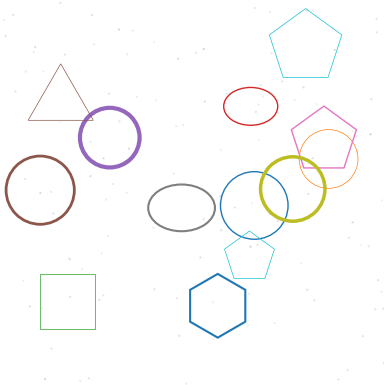[{"shape": "circle", "thickness": 1, "radius": 0.44, "center": [0.66, 0.466]}, {"shape": "hexagon", "thickness": 1.5, "radius": 0.41, "center": [0.565, 0.206]}, {"shape": "circle", "thickness": 0.5, "radius": 0.38, "center": [0.854, 0.587]}, {"shape": "square", "thickness": 0.5, "radius": 0.36, "center": [0.175, 0.217]}, {"shape": "oval", "thickness": 1, "radius": 0.35, "center": [0.651, 0.724]}, {"shape": "circle", "thickness": 3, "radius": 0.39, "center": [0.285, 0.643]}, {"shape": "triangle", "thickness": 0.5, "radius": 0.49, "center": [0.158, 0.736]}, {"shape": "circle", "thickness": 2, "radius": 0.44, "center": [0.104, 0.506]}, {"shape": "pentagon", "thickness": 1, "radius": 0.44, "center": [0.841, 0.636]}, {"shape": "oval", "thickness": 1.5, "radius": 0.43, "center": [0.472, 0.46]}, {"shape": "circle", "thickness": 2.5, "radius": 0.42, "center": [0.76, 0.509]}, {"shape": "pentagon", "thickness": 0.5, "radius": 0.34, "center": [0.648, 0.332]}, {"shape": "pentagon", "thickness": 0.5, "radius": 0.49, "center": [0.794, 0.879]}]